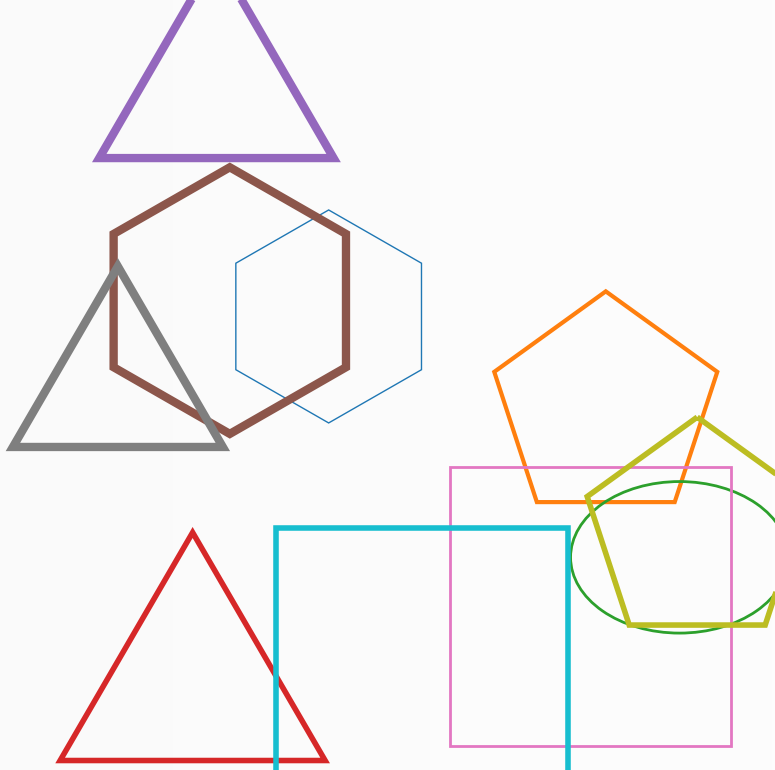[{"shape": "hexagon", "thickness": 0.5, "radius": 0.69, "center": [0.424, 0.589]}, {"shape": "pentagon", "thickness": 1.5, "radius": 0.76, "center": [0.782, 0.47]}, {"shape": "oval", "thickness": 1, "radius": 0.7, "center": [0.877, 0.276]}, {"shape": "triangle", "thickness": 2, "radius": 0.99, "center": [0.249, 0.111]}, {"shape": "triangle", "thickness": 3, "radius": 0.87, "center": [0.279, 0.882]}, {"shape": "hexagon", "thickness": 3, "radius": 0.87, "center": [0.297, 0.61]}, {"shape": "square", "thickness": 1, "radius": 0.91, "center": [0.762, 0.213]}, {"shape": "triangle", "thickness": 3, "radius": 0.78, "center": [0.152, 0.498]}, {"shape": "pentagon", "thickness": 2, "radius": 0.75, "center": [0.9, 0.309]}, {"shape": "square", "thickness": 2, "radius": 0.94, "center": [0.544, 0.126]}]